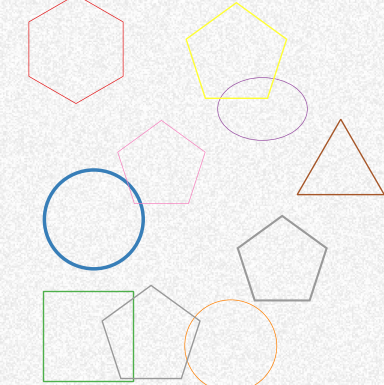[{"shape": "hexagon", "thickness": 0.5, "radius": 0.71, "center": [0.197, 0.872]}, {"shape": "circle", "thickness": 2.5, "radius": 0.64, "center": [0.244, 0.43]}, {"shape": "square", "thickness": 1, "radius": 0.58, "center": [0.228, 0.127]}, {"shape": "oval", "thickness": 0.5, "radius": 0.58, "center": [0.682, 0.717]}, {"shape": "circle", "thickness": 0.5, "radius": 0.6, "center": [0.599, 0.102]}, {"shape": "pentagon", "thickness": 1, "radius": 0.69, "center": [0.614, 0.856]}, {"shape": "triangle", "thickness": 1, "radius": 0.65, "center": [0.885, 0.56]}, {"shape": "pentagon", "thickness": 0.5, "radius": 0.6, "center": [0.419, 0.568]}, {"shape": "pentagon", "thickness": 1, "radius": 0.67, "center": [0.392, 0.125]}, {"shape": "pentagon", "thickness": 1.5, "radius": 0.61, "center": [0.733, 0.318]}]